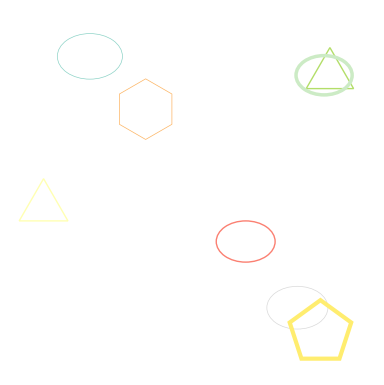[{"shape": "oval", "thickness": 0.5, "radius": 0.42, "center": [0.233, 0.854]}, {"shape": "triangle", "thickness": 1, "radius": 0.37, "center": [0.113, 0.463]}, {"shape": "oval", "thickness": 1, "radius": 0.38, "center": [0.638, 0.373]}, {"shape": "hexagon", "thickness": 0.5, "radius": 0.39, "center": [0.378, 0.716]}, {"shape": "triangle", "thickness": 1, "radius": 0.36, "center": [0.857, 0.805]}, {"shape": "oval", "thickness": 0.5, "radius": 0.4, "center": [0.772, 0.201]}, {"shape": "oval", "thickness": 2.5, "radius": 0.36, "center": [0.842, 0.805]}, {"shape": "pentagon", "thickness": 3, "radius": 0.42, "center": [0.832, 0.136]}]